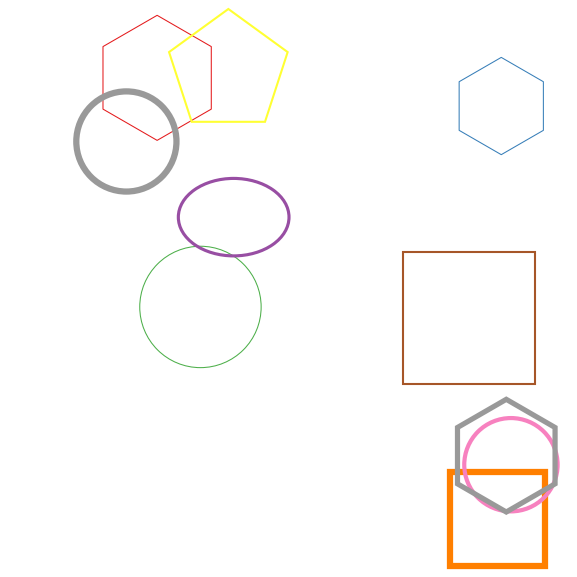[{"shape": "hexagon", "thickness": 0.5, "radius": 0.54, "center": [0.272, 0.864]}, {"shape": "hexagon", "thickness": 0.5, "radius": 0.42, "center": [0.868, 0.816]}, {"shape": "circle", "thickness": 0.5, "radius": 0.53, "center": [0.347, 0.468]}, {"shape": "oval", "thickness": 1.5, "radius": 0.48, "center": [0.405, 0.623]}, {"shape": "square", "thickness": 3, "radius": 0.41, "center": [0.861, 0.101]}, {"shape": "pentagon", "thickness": 1, "radius": 0.54, "center": [0.395, 0.876]}, {"shape": "square", "thickness": 1, "radius": 0.57, "center": [0.812, 0.448]}, {"shape": "circle", "thickness": 2, "radius": 0.4, "center": [0.885, 0.194]}, {"shape": "circle", "thickness": 3, "radius": 0.43, "center": [0.219, 0.754]}, {"shape": "hexagon", "thickness": 2.5, "radius": 0.49, "center": [0.877, 0.21]}]